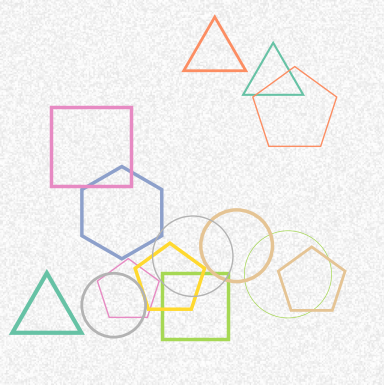[{"shape": "triangle", "thickness": 1.5, "radius": 0.45, "center": [0.71, 0.799]}, {"shape": "triangle", "thickness": 3, "radius": 0.52, "center": [0.122, 0.187]}, {"shape": "triangle", "thickness": 2, "radius": 0.47, "center": [0.558, 0.863]}, {"shape": "pentagon", "thickness": 1, "radius": 0.57, "center": [0.766, 0.713]}, {"shape": "hexagon", "thickness": 2.5, "radius": 0.6, "center": [0.316, 0.448]}, {"shape": "square", "thickness": 2.5, "radius": 0.51, "center": [0.236, 0.619]}, {"shape": "pentagon", "thickness": 1, "radius": 0.42, "center": [0.333, 0.244]}, {"shape": "circle", "thickness": 0.5, "radius": 0.57, "center": [0.748, 0.287]}, {"shape": "square", "thickness": 2.5, "radius": 0.43, "center": [0.506, 0.205]}, {"shape": "pentagon", "thickness": 2.5, "radius": 0.47, "center": [0.441, 0.274]}, {"shape": "circle", "thickness": 2.5, "radius": 0.47, "center": [0.615, 0.362]}, {"shape": "pentagon", "thickness": 2, "radius": 0.46, "center": [0.81, 0.268]}, {"shape": "circle", "thickness": 1, "radius": 0.52, "center": [0.501, 0.335]}, {"shape": "circle", "thickness": 2, "radius": 0.41, "center": [0.295, 0.207]}]